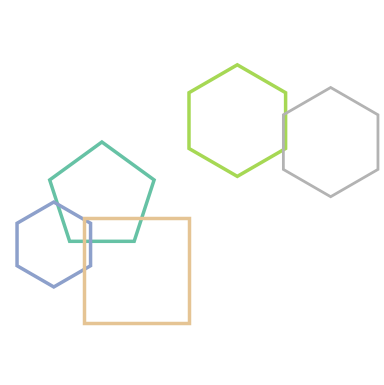[{"shape": "pentagon", "thickness": 2.5, "radius": 0.71, "center": [0.265, 0.489]}, {"shape": "hexagon", "thickness": 2.5, "radius": 0.55, "center": [0.14, 0.365]}, {"shape": "hexagon", "thickness": 2.5, "radius": 0.72, "center": [0.616, 0.687]}, {"shape": "square", "thickness": 2.5, "radius": 0.68, "center": [0.355, 0.297]}, {"shape": "hexagon", "thickness": 2, "radius": 0.71, "center": [0.859, 0.631]}]